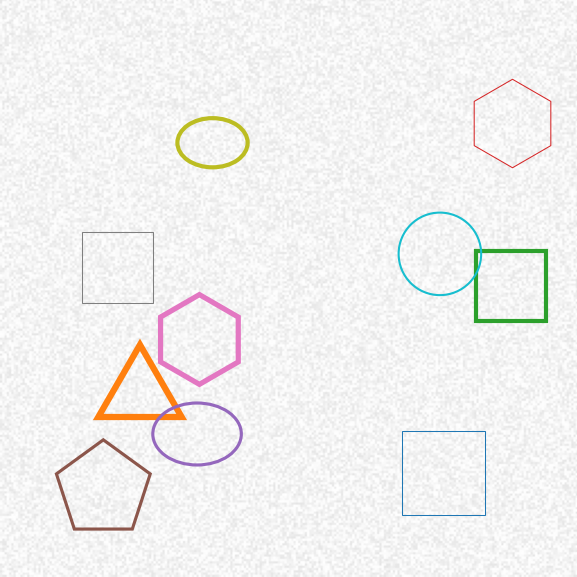[{"shape": "square", "thickness": 0.5, "radius": 0.36, "center": [0.768, 0.18]}, {"shape": "triangle", "thickness": 3, "radius": 0.42, "center": [0.242, 0.319]}, {"shape": "square", "thickness": 2, "radius": 0.3, "center": [0.885, 0.503]}, {"shape": "hexagon", "thickness": 0.5, "radius": 0.38, "center": [0.887, 0.785]}, {"shape": "oval", "thickness": 1.5, "radius": 0.38, "center": [0.341, 0.248]}, {"shape": "pentagon", "thickness": 1.5, "radius": 0.43, "center": [0.179, 0.152]}, {"shape": "hexagon", "thickness": 2.5, "radius": 0.39, "center": [0.345, 0.411]}, {"shape": "square", "thickness": 0.5, "radius": 0.31, "center": [0.203, 0.536]}, {"shape": "oval", "thickness": 2, "radius": 0.3, "center": [0.368, 0.752]}, {"shape": "circle", "thickness": 1, "radius": 0.36, "center": [0.762, 0.56]}]